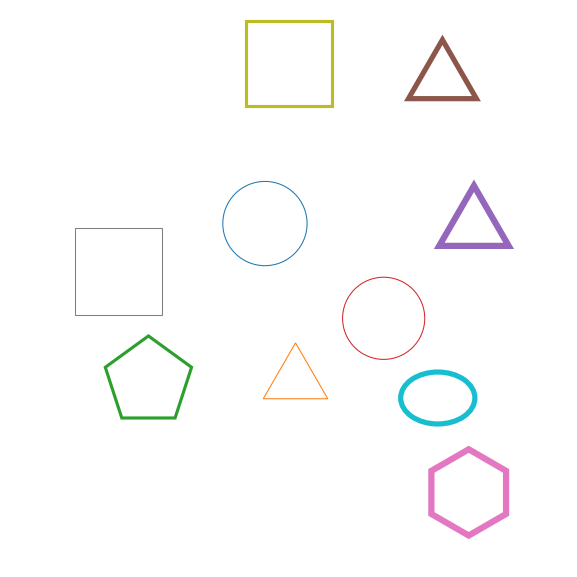[{"shape": "circle", "thickness": 0.5, "radius": 0.36, "center": [0.459, 0.612]}, {"shape": "triangle", "thickness": 0.5, "radius": 0.32, "center": [0.512, 0.341]}, {"shape": "pentagon", "thickness": 1.5, "radius": 0.39, "center": [0.257, 0.339]}, {"shape": "circle", "thickness": 0.5, "radius": 0.36, "center": [0.664, 0.448]}, {"shape": "triangle", "thickness": 3, "radius": 0.35, "center": [0.821, 0.608]}, {"shape": "triangle", "thickness": 2.5, "radius": 0.34, "center": [0.766, 0.862]}, {"shape": "hexagon", "thickness": 3, "radius": 0.37, "center": [0.812, 0.146]}, {"shape": "square", "thickness": 0.5, "radius": 0.38, "center": [0.205, 0.529]}, {"shape": "square", "thickness": 1.5, "radius": 0.37, "center": [0.5, 0.889]}, {"shape": "oval", "thickness": 2.5, "radius": 0.32, "center": [0.758, 0.31]}]